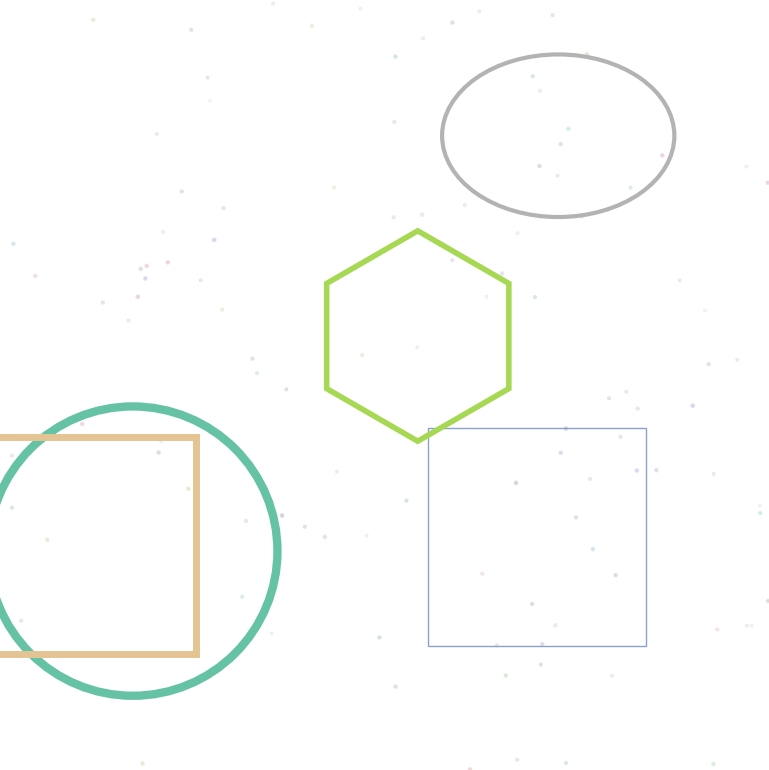[{"shape": "circle", "thickness": 3, "radius": 0.94, "center": [0.172, 0.284]}, {"shape": "square", "thickness": 0.5, "radius": 0.71, "center": [0.698, 0.303]}, {"shape": "hexagon", "thickness": 2, "radius": 0.68, "center": [0.543, 0.564]}, {"shape": "square", "thickness": 2.5, "radius": 0.7, "center": [0.113, 0.292]}, {"shape": "oval", "thickness": 1.5, "radius": 0.75, "center": [0.725, 0.824]}]